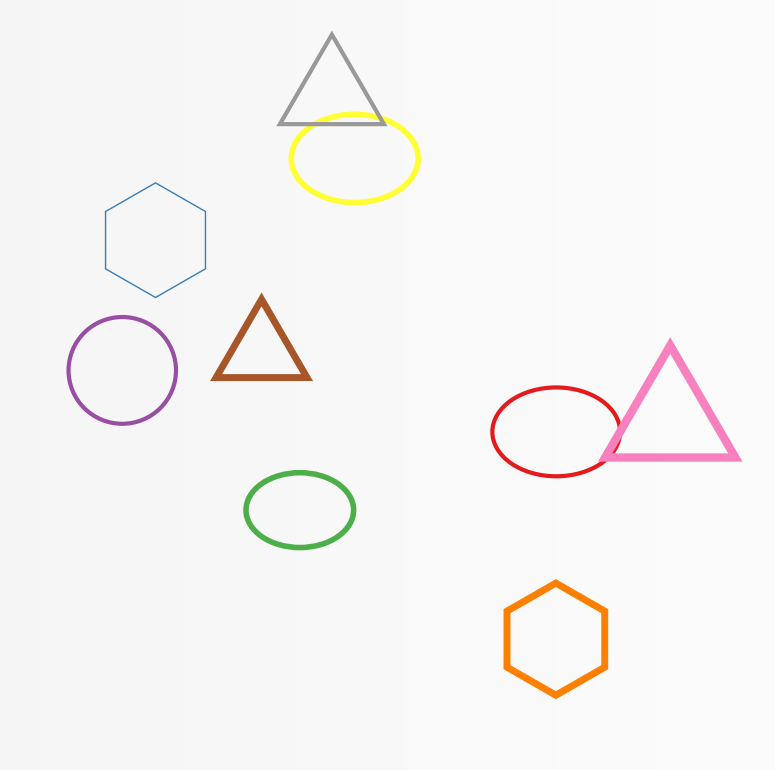[{"shape": "oval", "thickness": 1.5, "radius": 0.41, "center": [0.718, 0.439]}, {"shape": "hexagon", "thickness": 0.5, "radius": 0.37, "center": [0.201, 0.688]}, {"shape": "oval", "thickness": 2, "radius": 0.35, "center": [0.387, 0.337]}, {"shape": "circle", "thickness": 1.5, "radius": 0.35, "center": [0.158, 0.519]}, {"shape": "hexagon", "thickness": 2.5, "radius": 0.36, "center": [0.717, 0.17]}, {"shape": "oval", "thickness": 2, "radius": 0.41, "center": [0.458, 0.794]}, {"shape": "triangle", "thickness": 2.5, "radius": 0.34, "center": [0.337, 0.543]}, {"shape": "triangle", "thickness": 3, "radius": 0.49, "center": [0.865, 0.454]}, {"shape": "triangle", "thickness": 1.5, "radius": 0.39, "center": [0.428, 0.878]}]